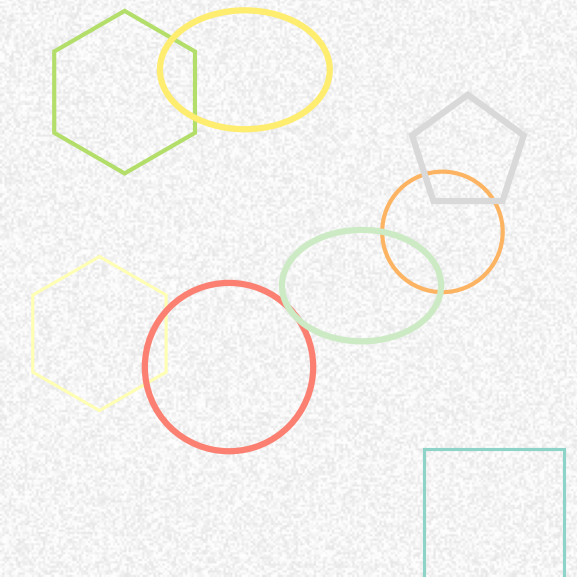[{"shape": "square", "thickness": 1.5, "radius": 0.61, "center": [0.855, 0.1]}, {"shape": "hexagon", "thickness": 1.5, "radius": 0.67, "center": [0.172, 0.421]}, {"shape": "circle", "thickness": 3, "radius": 0.73, "center": [0.397, 0.364]}, {"shape": "circle", "thickness": 2, "radius": 0.52, "center": [0.766, 0.598]}, {"shape": "hexagon", "thickness": 2, "radius": 0.7, "center": [0.216, 0.84]}, {"shape": "pentagon", "thickness": 3, "radius": 0.51, "center": [0.81, 0.733]}, {"shape": "oval", "thickness": 3, "radius": 0.69, "center": [0.626, 0.505]}, {"shape": "oval", "thickness": 3, "radius": 0.74, "center": [0.424, 0.878]}]